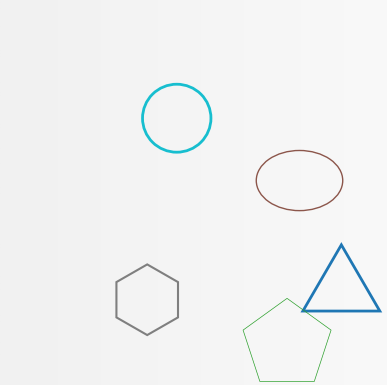[{"shape": "triangle", "thickness": 2, "radius": 0.57, "center": [0.881, 0.249]}, {"shape": "pentagon", "thickness": 0.5, "radius": 0.6, "center": [0.741, 0.106]}, {"shape": "oval", "thickness": 1, "radius": 0.56, "center": [0.773, 0.531]}, {"shape": "hexagon", "thickness": 1.5, "radius": 0.46, "center": [0.38, 0.221]}, {"shape": "circle", "thickness": 2, "radius": 0.44, "center": [0.456, 0.693]}]